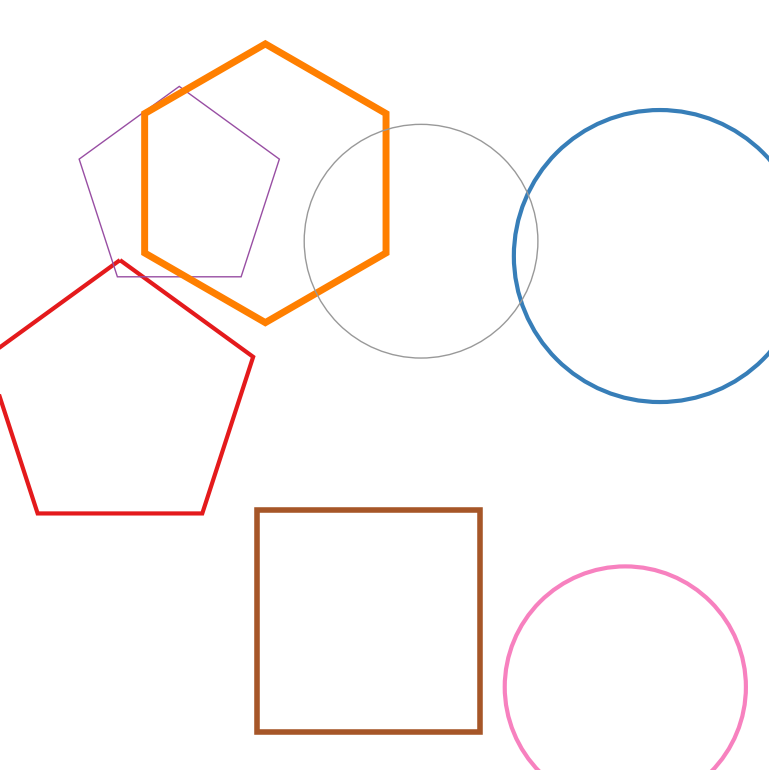[{"shape": "pentagon", "thickness": 1.5, "radius": 0.91, "center": [0.156, 0.48]}, {"shape": "circle", "thickness": 1.5, "radius": 0.95, "center": [0.857, 0.667]}, {"shape": "pentagon", "thickness": 0.5, "radius": 0.68, "center": [0.233, 0.751]}, {"shape": "hexagon", "thickness": 2.5, "radius": 0.9, "center": [0.345, 0.762]}, {"shape": "square", "thickness": 2, "radius": 0.72, "center": [0.479, 0.194]}, {"shape": "circle", "thickness": 1.5, "radius": 0.78, "center": [0.812, 0.108]}, {"shape": "circle", "thickness": 0.5, "radius": 0.76, "center": [0.547, 0.687]}]